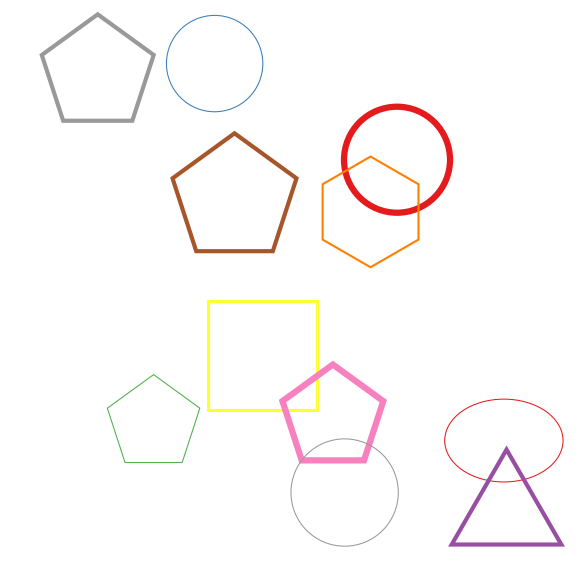[{"shape": "oval", "thickness": 0.5, "radius": 0.51, "center": [0.873, 0.236]}, {"shape": "circle", "thickness": 3, "radius": 0.46, "center": [0.687, 0.723]}, {"shape": "circle", "thickness": 0.5, "radius": 0.42, "center": [0.372, 0.889]}, {"shape": "pentagon", "thickness": 0.5, "radius": 0.42, "center": [0.266, 0.266]}, {"shape": "triangle", "thickness": 2, "radius": 0.55, "center": [0.877, 0.111]}, {"shape": "hexagon", "thickness": 1, "radius": 0.48, "center": [0.642, 0.632]}, {"shape": "square", "thickness": 1.5, "radius": 0.47, "center": [0.455, 0.383]}, {"shape": "pentagon", "thickness": 2, "radius": 0.56, "center": [0.406, 0.655]}, {"shape": "pentagon", "thickness": 3, "radius": 0.46, "center": [0.576, 0.276]}, {"shape": "pentagon", "thickness": 2, "radius": 0.51, "center": [0.169, 0.872]}, {"shape": "circle", "thickness": 0.5, "radius": 0.46, "center": [0.597, 0.146]}]